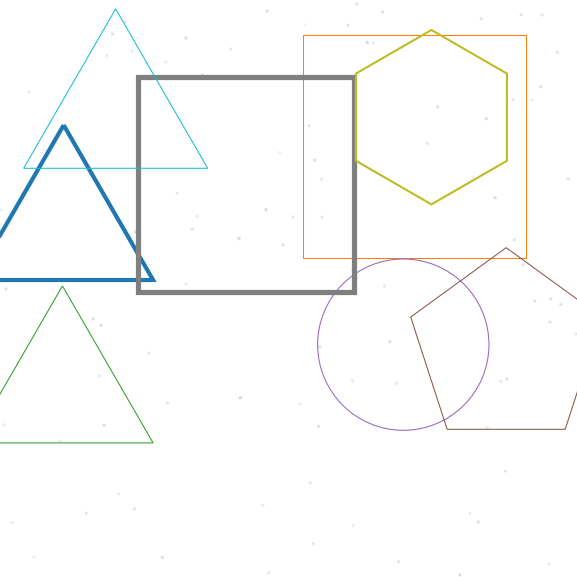[{"shape": "triangle", "thickness": 2, "radius": 0.89, "center": [0.11, 0.604]}, {"shape": "square", "thickness": 0.5, "radius": 0.97, "center": [0.718, 0.746]}, {"shape": "triangle", "thickness": 0.5, "radius": 0.91, "center": [0.108, 0.323]}, {"shape": "circle", "thickness": 0.5, "radius": 0.74, "center": [0.698, 0.402]}, {"shape": "pentagon", "thickness": 0.5, "radius": 0.87, "center": [0.876, 0.396]}, {"shape": "square", "thickness": 2.5, "radius": 0.93, "center": [0.426, 0.679]}, {"shape": "hexagon", "thickness": 1, "radius": 0.75, "center": [0.747, 0.796]}, {"shape": "triangle", "thickness": 0.5, "radius": 0.92, "center": [0.2, 0.8]}]